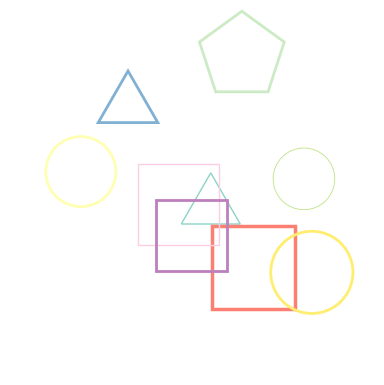[{"shape": "triangle", "thickness": 1, "radius": 0.44, "center": [0.547, 0.462]}, {"shape": "circle", "thickness": 2, "radius": 0.46, "center": [0.21, 0.554]}, {"shape": "square", "thickness": 2.5, "radius": 0.54, "center": [0.658, 0.306]}, {"shape": "triangle", "thickness": 2, "radius": 0.45, "center": [0.333, 0.726]}, {"shape": "circle", "thickness": 0.5, "radius": 0.4, "center": [0.789, 0.535]}, {"shape": "square", "thickness": 1, "radius": 0.53, "center": [0.464, 0.469]}, {"shape": "square", "thickness": 2, "radius": 0.46, "center": [0.498, 0.388]}, {"shape": "pentagon", "thickness": 2, "radius": 0.58, "center": [0.628, 0.855]}, {"shape": "circle", "thickness": 2, "radius": 0.53, "center": [0.81, 0.293]}]